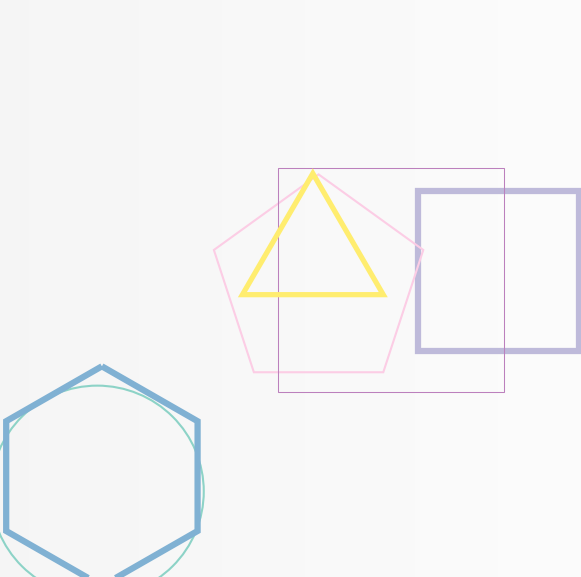[{"shape": "circle", "thickness": 1, "radius": 0.92, "center": [0.167, 0.148]}, {"shape": "square", "thickness": 3, "radius": 0.69, "center": [0.857, 0.53]}, {"shape": "hexagon", "thickness": 3, "radius": 0.95, "center": [0.175, 0.175]}, {"shape": "pentagon", "thickness": 1, "radius": 0.95, "center": [0.548, 0.508]}, {"shape": "square", "thickness": 0.5, "radius": 0.97, "center": [0.673, 0.514]}, {"shape": "triangle", "thickness": 2.5, "radius": 0.7, "center": [0.538, 0.559]}]